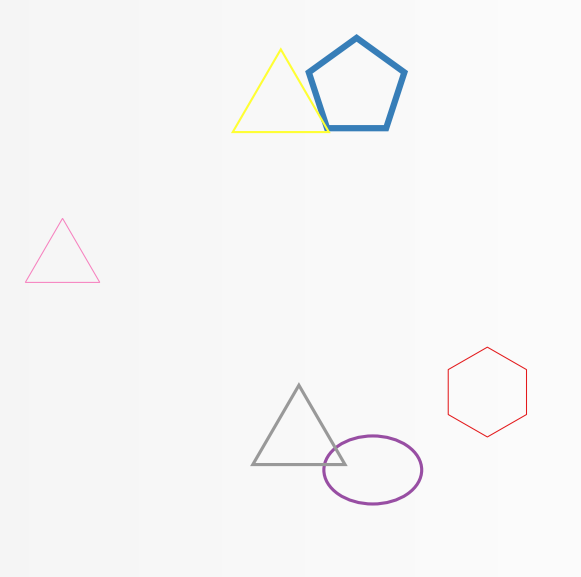[{"shape": "hexagon", "thickness": 0.5, "radius": 0.39, "center": [0.838, 0.32]}, {"shape": "pentagon", "thickness": 3, "radius": 0.43, "center": [0.614, 0.847]}, {"shape": "oval", "thickness": 1.5, "radius": 0.42, "center": [0.641, 0.185]}, {"shape": "triangle", "thickness": 1, "radius": 0.48, "center": [0.483, 0.818]}, {"shape": "triangle", "thickness": 0.5, "radius": 0.37, "center": [0.108, 0.547]}, {"shape": "triangle", "thickness": 1.5, "radius": 0.46, "center": [0.514, 0.24]}]